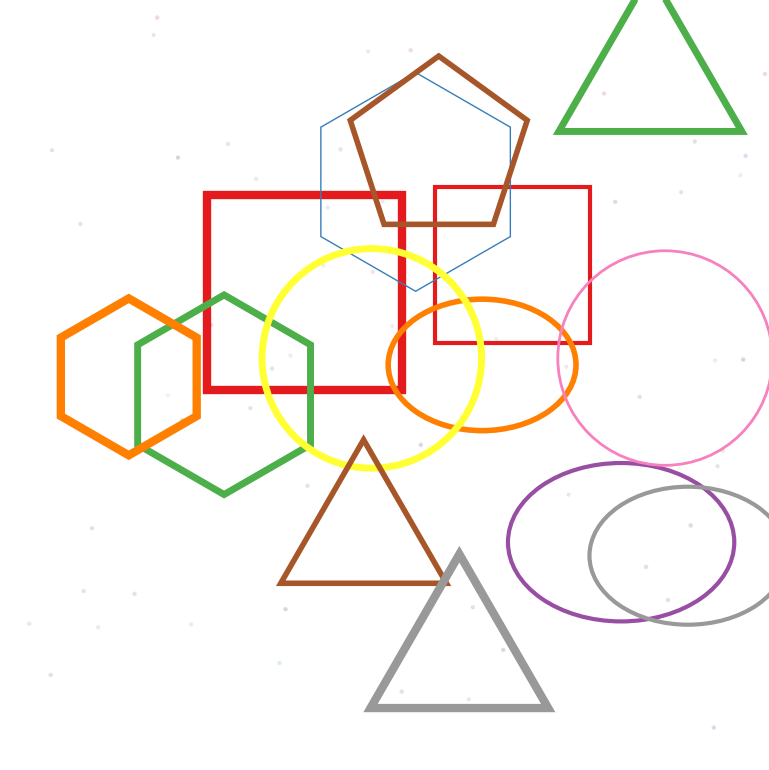[{"shape": "square", "thickness": 1.5, "radius": 0.5, "center": [0.666, 0.656]}, {"shape": "square", "thickness": 3, "radius": 0.63, "center": [0.395, 0.62]}, {"shape": "hexagon", "thickness": 0.5, "radius": 0.71, "center": [0.54, 0.764]}, {"shape": "triangle", "thickness": 2.5, "radius": 0.69, "center": [0.845, 0.898]}, {"shape": "hexagon", "thickness": 2.5, "radius": 0.65, "center": [0.291, 0.487]}, {"shape": "oval", "thickness": 1.5, "radius": 0.73, "center": [0.807, 0.296]}, {"shape": "hexagon", "thickness": 3, "radius": 0.51, "center": [0.167, 0.511]}, {"shape": "oval", "thickness": 2, "radius": 0.61, "center": [0.626, 0.526]}, {"shape": "circle", "thickness": 2.5, "radius": 0.71, "center": [0.483, 0.535]}, {"shape": "pentagon", "thickness": 2, "radius": 0.6, "center": [0.57, 0.806]}, {"shape": "triangle", "thickness": 2, "radius": 0.62, "center": [0.472, 0.305]}, {"shape": "circle", "thickness": 1, "radius": 0.7, "center": [0.864, 0.535]}, {"shape": "triangle", "thickness": 3, "radius": 0.67, "center": [0.597, 0.147]}, {"shape": "oval", "thickness": 1.5, "radius": 0.64, "center": [0.894, 0.278]}]